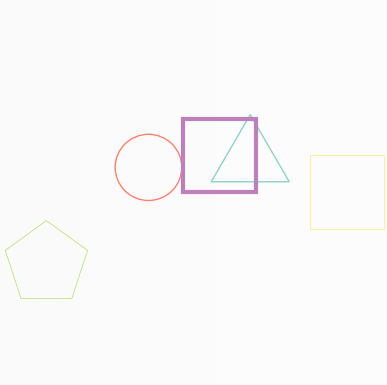[{"shape": "triangle", "thickness": 1, "radius": 0.58, "center": [0.646, 0.586]}, {"shape": "circle", "thickness": 1, "radius": 0.43, "center": [0.383, 0.565]}, {"shape": "pentagon", "thickness": 0.5, "radius": 0.56, "center": [0.12, 0.315]}, {"shape": "square", "thickness": 3, "radius": 0.47, "center": [0.567, 0.596]}, {"shape": "square", "thickness": 0.5, "radius": 0.48, "center": [0.896, 0.501]}]